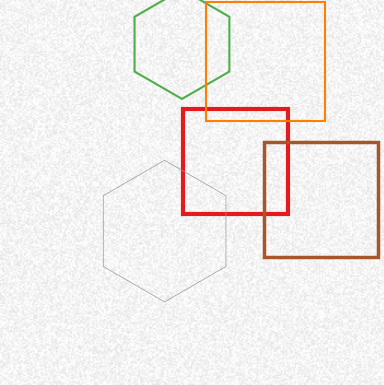[{"shape": "square", "thickness": 3, "radius": 0.68, "center": [0.612, 0.58]}, {"shape": "hexagon", "thickness": 1.5, "radius": 0.71, "center": [0.473, 0.885]}, {"shape": "square", "thickness": 1.5, "radius": 0.77, "center": [0.689, 0.84]}, {"shape": "square", "thickness": 2.5, "radius": 0.74, "center": [0.834, 0.481]}, {"shape": "hexagon", "thickness": 0.5, "radius": 0.92, "center": [0.428, 0.4]}]